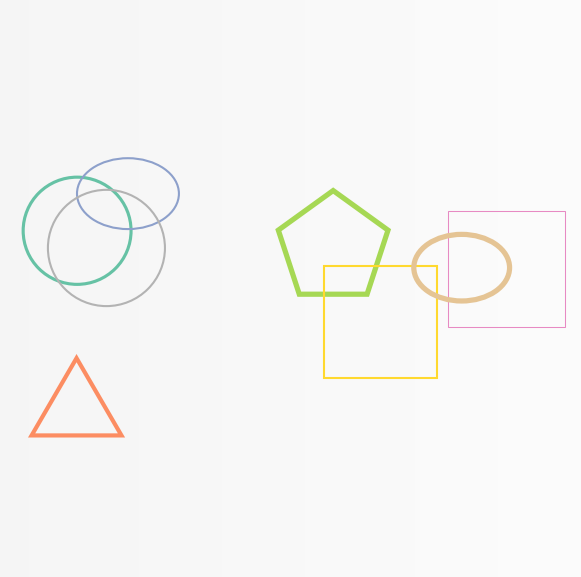[{"shape": "circle", "thickness": 1.5, "radius": 0.46, "center": [0.133, 0.6]}, {"shape": "triangle", "thickness": 2, "radius": 0.45, "center": [0.132, 0.29]}, {"shape": "oval", "thickness": 1, "radius": 0.44, "center": [0.22, 0.664]}, {"shape": "square", "thickness": 0.5, "radius": 0.5, "center": [0.872, 0.534]}, {"shape": "pentagon", "thickness": 2.5, "radius": 0.5, "center": [0.573, 0.57]}, {"shape": "square", "thickness": 1, "radius": 0.49, "center": [0.655, 0.441]}, {"shape": "oval", "thickness": 2.5, "radius": 0.41, "center": [0.794, 0.536]}, {"shape": "circle", "thickness": 1, "radius": 0.5, "center": [0.183, 0.57]}]